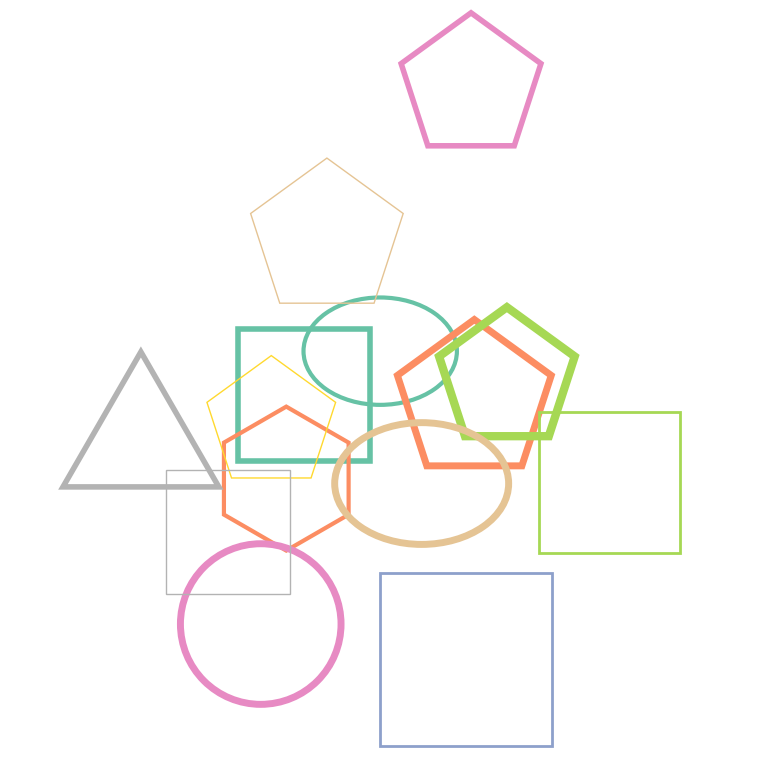[{"shape": "square", "thickness": 2, "radius": 0.43, "center": [0.395, 0.487]}, {"shape": "oval", "thickness": 1.5, "radius": 0.5, "center": [0.494, 0.544]}, {"shape": "hexagon", "thickness": 1.5, "radius": 0.47, "center": [0.372, 0.378]}, {"shape": "pentagon", "thickness": 2.5, "radius": 0.53, "center": [0.616, 0.48]}, {"shape": "square", "thickness": 1, "radius": 0.56, "center": [0.605, 0.144]}, {"shape": "pentagon", "thickness": 2, "radius": 0.48, "center": [0.612, 0.888]}, {"shape": "circle", "thickness": 2.5, "radius": 0.52, "center": [0.339, 0.19]}, {"shape": "square", "thickness": 1, "radius": 0.46, "center": [0.791, 0.373]}, {"shape": "pentagon", "thickness": 3, "radius": 0.46, "center": [0.658, 0.508]}, {"shape": "pentagon", "thickness": 0.5, "radius": 0.44, "center": [0.352, 0.45]}, {"shape": "oval", "thickness": 2.5, "radius": 0.56, "center": [0.548, 0.372]}, {"shape": "pentagon", "thickness": 0.5, "radius": 0.52, "center": [0.425, 0.691]}, {"shape": "triangle", "thickness": 2, "radius": 0.58, "center": [0.183, 0.426]}, {"shape": "square", "thickness": 0.5, "radius": 0.4, "center": [0.296, 0.309]}]